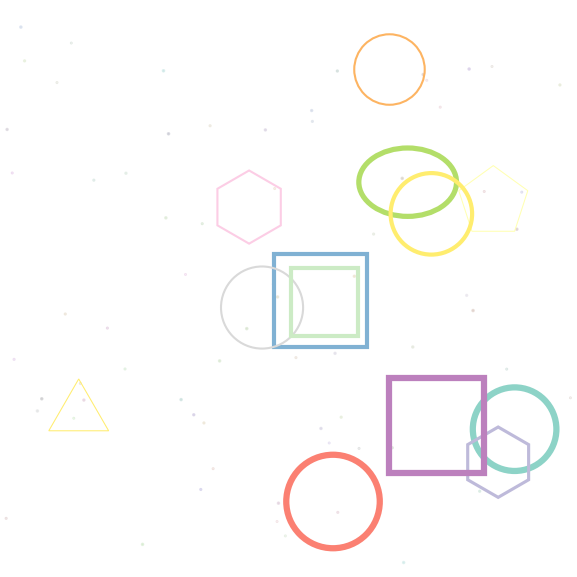[{"shape": "circle", "thickness": 3, "radius": 0.36, "center": [0.891, 0.256]}, {"shape": "pentagon", "thickness": 0.5, "radius": 0.31, "center": [0.854, 0.65]}, {"shape": "hexagon", "thickness": 1.5, "radius": 0.3, "center": [0.863, 0.199]}, {"shape": "circle", "thickness": 3, "radius": 0.4, "center": [0.577, 0.131]}, {"shape": "square", "thickness": 2, "radius": 0.4, "center": [0.555, 0.479]}, {"shape": "circle", "thickness": 1, "radius": 0.31, "center": [0.674, 0.879]}, {"shape": "oval", "thickness": 2.5, "radius": 0.42, "center": [0.706, 0.684]}, {"shape": "hexagon", "thickness": 1, "radius": 0.32, "center": [0.431, 0.641]}, {"shape": "circle", "thickness": 1, "radius": 0.36, "center": [0.454, 0.467]}, {"shape": "square", "thickness": 3, "radius": 0.41, "center": [0.757, 0.262]}, {"shape": "square", "thickness": 2, "radius": 0.29, "center": [0.561, 0.476]}, {"shape": "circle", "thickness": 2, "radius": 0.35, "center": [0.747, 0.629]}, {"shape": "triangle", "thickness": 0.5, "radius": 0.3, "center": [0.136, 0.283]}]